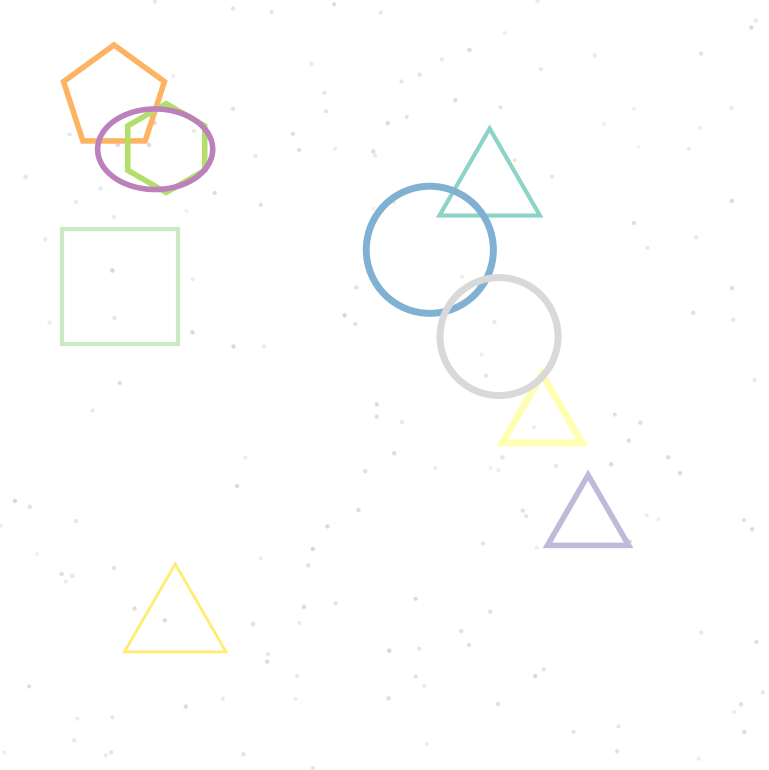[{"shape": "triangle", "thickness": 1.5, "radius": 0.38, "center": [0.636, 0.758]}, {"shape": "triangle", "thickness": 2.5, "radius": 0.3, "center": [0.704, 0.455]}, {"shape": "triangle", "thickness": 2, "radius": 0.3, "center": [0.764, 0.322]}, {"shape": "circle", "thickness": 2.5, "radius": 0.41, "center": [0.558, 0.676]}, {"shape": "pentagon", "thickness": 2, "radius": 0.34, "center": [0.148, 0.873]}, {"shape": "hexagon", "thickness": 2, "radius": 0.29, "center": [0.216, 0.808]}, {"shape": "circle", "thickness": 2.5, "radius": 0.38, "center": [0.648, 0.563]}, {"shape": "oval", "thickness": 2, "radius": 0.37, "center": [0.202, 0.806]}, {"shape": "square", "thickness": 1.5, "radius": 0.37, "center": [0.156, 0.628]}, {"shape": "triangle", "thickness": 1, "radius": 0.38, "center": [0.228, 0.191]}]